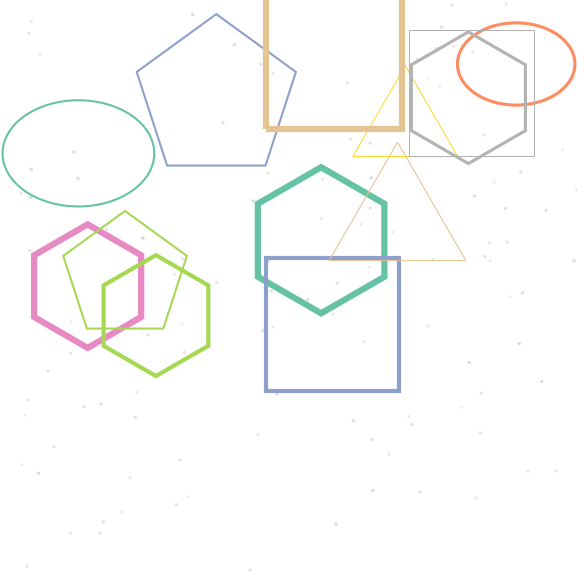[{"shape": "oval", "thickness": 1, "radius": 0.66, "center": [0.136, 0.734]}, {"shape": "hexagon", "thickness": 3, "radius": 0.63, "center": [0.556, 0.583]}, {"shape": "oval", "thickness": 1.5, "radius": 0.51, "center": [0.894, 0.888]}, {"shape": "square", "thickness": 2, "radius": 0.58, "center": [0.576, 0.438]}, {"shape": "pentagon", "thickness": 1, "radius": 0.72, "center": [0.375, 0.83]}, {"shape": "hexagon", "thickness": 3, "radius": 0.54, "center": [0.152, 0.504]}, {"shape": "pentagon", "thickness": 1, "radius": 0.56, "center": [0.217, 0.521]}, {"shape": "hexagon", "thickness": 2, "radius": 0.52, "center": [0.27, 0.453]}, {"shape": "triangle", "thickness": 0.5, "radius": 0.52, "center": [0.702, 0.781]}, {"shape": "triangle", "thickness": 0.5, "radius": 0.68, "center": [0.688, 0.616]}, {"shape": "square", "thickness": 3, "radius": 0.59, "center": [0.579, 0.893]}, {"shape": "hexagon", "thickness": 1.5, "radius": 0.57, "center": [0.811, 0.83]}, {"shape": "square", "thickness": 0.5, "radius": 0.54, "center": [0.817, 0.838]}]